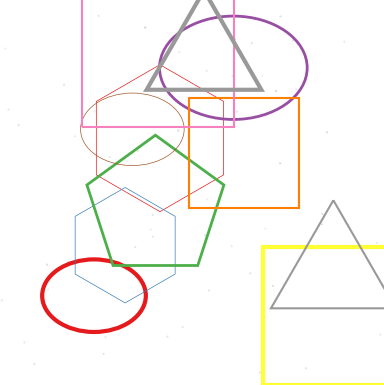[{"shape": "oval", "thickness": 3, "radius": 0.67, "center": [0.244, 0.232]}, {"shape": "hexagon", "thickness": 0.5, "radius": 0.95, "center": [0.415, 0.641]}, {"shape": "hexagon", "thickness": 0.5, "radius": 0.75, "center": [0.325, 0.363]}, {"shape": "pentagon", "thickness": 2, "radius": 0.94, "center": [0.404, 0.462]}, {"shape": "oval", "thickness": 2, "radius": 0.96, "center": [0.606, 0.824]}, {"shape": "square", "thickness": 1.5, "radius": 0.71, "center": [0.634, 0.602]}, {"shape": "square", "thickness": 3, "radius": 0.89, "center": [0.862, 0.179]}, {"shape": "oval", "thickness": 0.5, "radius": 0.67, "center": [0.344, 0.664]}, {"shape": "square", "thickness": 1.5, "radius": 0.99, "center": [0.41, 0.867]}, {"shape": "triangle", "thickness": 3, "radius": 0.86, "center": [0.53, 0.853]}, {"shape": "triangle", "thickness": 1.5, "radius": 0.94, "center": [0.866, 0.293]}]